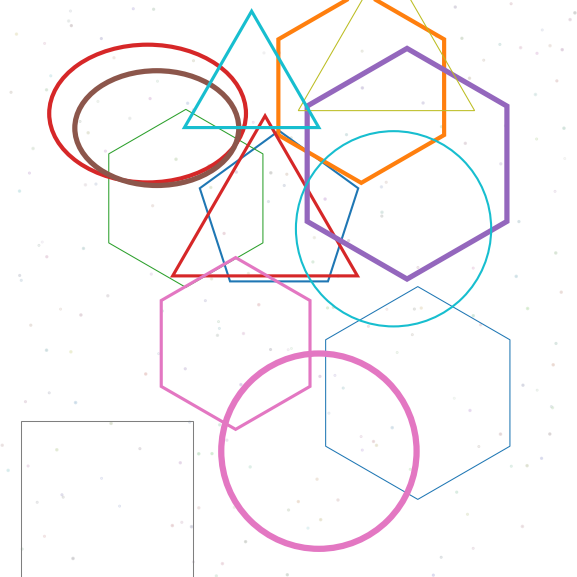[{"shape": "pentagon", "thickness": 1, "radius": 0.72, "center": [0.483, 0.629]}, {"shape": "hexagon", "thickness": 0.5, "radius": 0.92, "center": [0.723, 0.319]}, {"shape": "hexagon", "thickness": 2, "radius": 0.83, "center": [0.626, 0.848]}, {"shape": "hexagon", "thickness": 0.5, "radius": 0.77, "center": [0.322, 0.656]}, {"shape": "oval", "thickness": 2, "radius": 0.85, "center": [0.256, 0.803]}, {"shape": "triangle", "thickness": 1.5, "radius": 0.92, "center": [0.459, 0.614]}, {"shape": "hexagon", "thickness": 2.5, "radius": 1.0, "center": [0.705, 0.716]}, {"shape": "oval", "thickness": 2.5, "radius": 0.71, "center": [0.272, 0.777]}, {"shape": "hexagon", "thickness": 1.5, "radius": 0.74, "center": [0.408, 0.404]}, {"shape": "circle", "thickness": 3, "radius": 0.85, "center": [0.552, 0.218]}, {"shape": "square", "thickness": 0.5, "radius": 0.74, "center": [0.185, 0.121]}, {"shape": "triangle", "thickness": 0.5, "radius": 0.88, "center": [0.669, 0.896]}, {"shape": "circle", "thickness": 1, "radius": 0.85, "center": [0.681, 0.603]}, {"shape": "triangle", "thickness": 1.5, "radius": 0.67, "center": [0.436, 0.845]}]